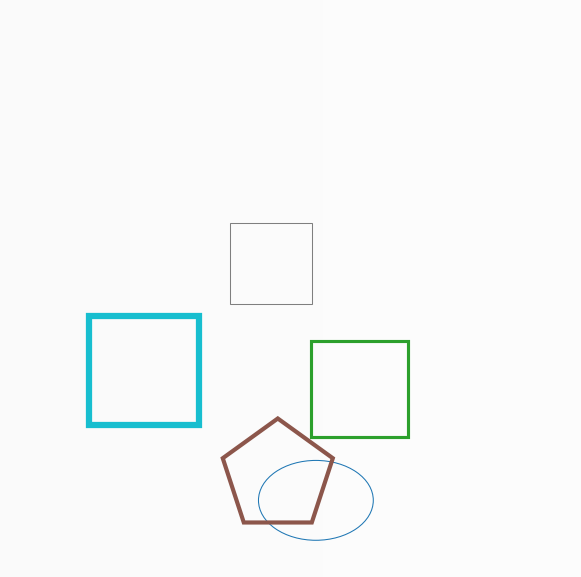[{"shape": "oval", "thickness": 0.5, "radius": 0.49, "center": [0.543, 0.133]}, {"shape": "square", "thickness": 1.5, "radius": 0.42, "center": [0.618, 0.325]}, {"shape": "pentagon", "thickness": 2, "radius": 0.5, "center": [0.478, 0.175]}, {"shape": "square", "thickness": 0.5, "radius": 0.35, "center": [0.466, 0.543]}, {"shape": "square", "thickness": 3, "radius": 0.47, "center": [0.247, 0.358]}]